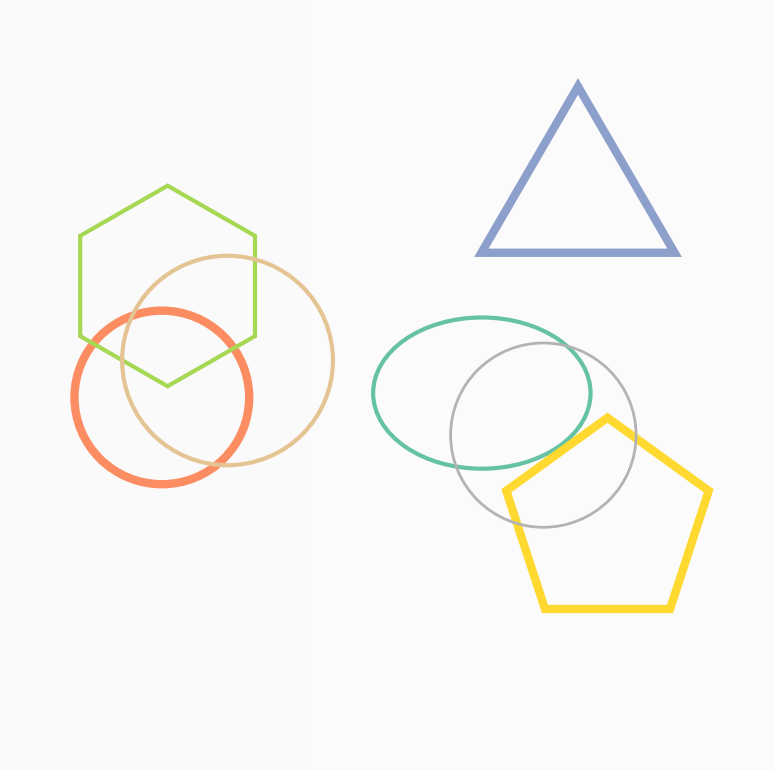[{"shape": "oval", "thickness": 1.5, "radius": 0.7, "center": [0.622, 0.489]}, {"shape": "circle", "thickness": 3, "radius": 0.56, "center": [0.209, 0.484]}, {"shape": "triangle", "thickness": 3, "radius": 0.72, "center": [0.746, 0.744]}, {"shape": "hexagon", "thickness": 1.5, "radius": 0.65, "center": [0.216, 0.629]}, {"shape": "pentagon", "thickness": 3, "radius": 0.69, "center": [0.784, 0.32]}, {"shape": "circle", "thickness": 1.5, "radius": 0.68, "center": [0.294, 0.532]}, {"shape": "circle", "thickness": 1, "radius": 0.6, "center": [0.701, 0.435]}]